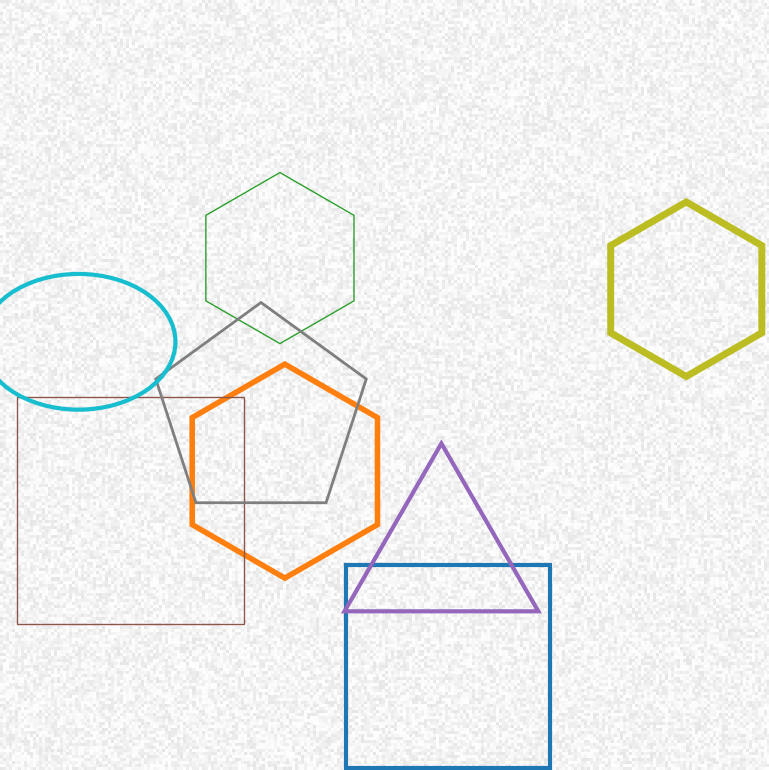[{"shape": "square", "thickness": 1.5, "radius": 0.66, "center": [0.582, 0.135]}, {"shape": "hexagon", "thickness": 2, "radius": 0.69, "center": [0.37, 0.388]}, {"shape": "hexagon", "thickness": 0.5, "radius": 0.56, "center": [0.364, 0.665]}, {"shape": "triangle", "thickness": 1.5, "radius": 0.73, "center": [0.573, 0.279]}, {"shape": "square", "thickness": 0.5, "radius": 0.74, "center": [0.169, 0.337]}, {"shape": "pentagon", "thickness": 1, "radius": 0.72, "center": [0.339, 0.463]}, {"shape": "hexagon", "thickness": 2.5, "radius": 0.57, "center": [0.891, 0.624]}, {"shape": "oval", "thickness": 1.5, "radius": 0.63, "center": [0.102, 0.556]}]